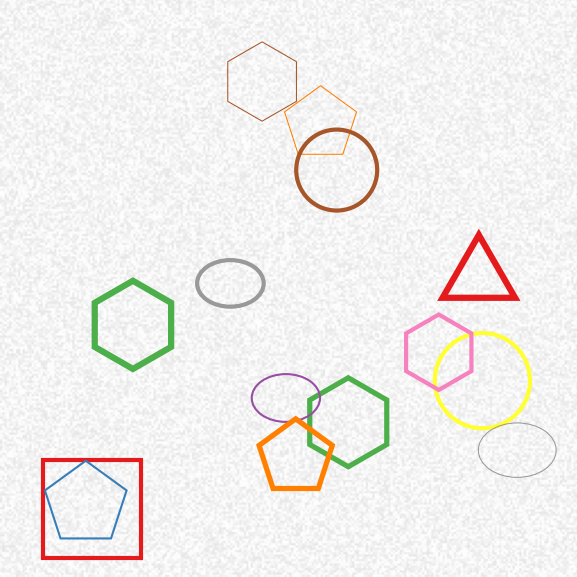[{"shape": "triangle", "thickness": 3, "radius": 0.36, "center": [0.829, 0.52]}, {"shape": "square", "thickness": 2, "radius": 0.42, "center": [0.16, 0.118]}, {"shape": "pentagon", "thickness": 1, "radius": 0.37, "center": [0.149, 0.127]}, {"shape": "hexagon", "thickness": 2.5, "radius": 0.38, "center": [0.603, 0.268]}, {"shape": "hexagon", "thickness": 3, "radius": 0.38, "center": [0.23, 0.437]}, {"shape": "oval", "thickness": 1, "radius": 0.3, "center": [0.495, 0.31]}, {"shape": "pentagon", "thickness": 2.5, "radius": 0.33, "center": [0.512, 0.207]}, {"shape": "pentagon", "thickness": 0.5, "radius": 0.33, "center": [0.555, 0.785]}, {"shape": "circle", "thickness": 2, "radius": 0.41, "center": [0.835, 0.34]}, {"shape": "hexagon", "thickness": 0.5, "radius": 0.34, "center": [0.454, 0.858]}, {"shape": "circle", "thickness": 2, "radius": 0.35, "center": [0.583, 0.705]}, {"shape": "hexagon", "thickness": 2, "radius": 0.33, "center": [0.76, 0.389]}, {"shape": "oval", "thickness": 2, "radius": 0.29, "center": [0.399, 0.508]}, {"shape": "oval", "thickness": 0.5, "radius": 0.34, "center": [0.896, 0.22]}]